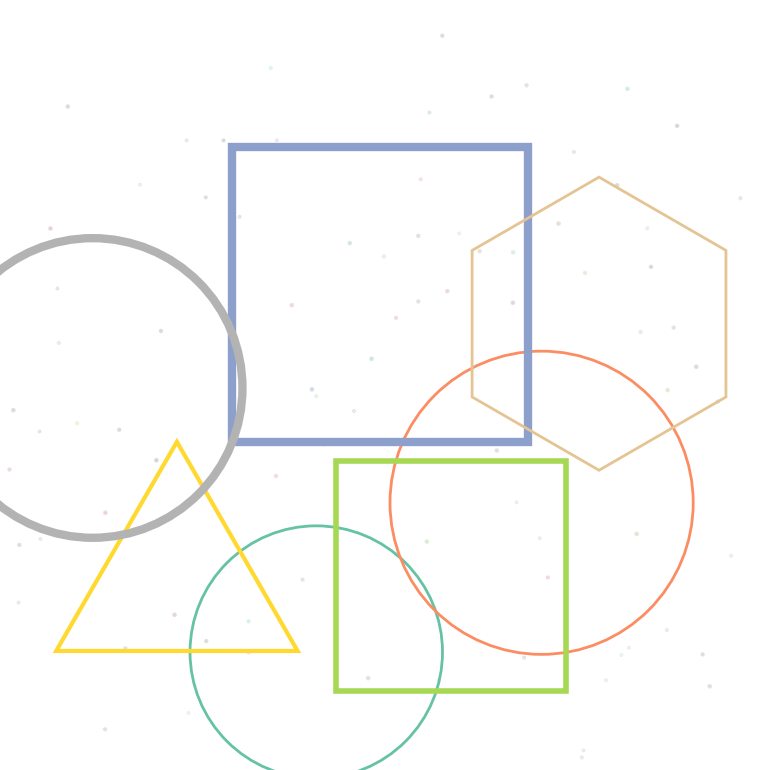[{"shape": "circle", "thickness": 1, "radius": 0.82, "center": [0.411, 0.153]}, {"shape": "circle", "thickness": 1, "radius": 0.98, "center": [0.703, 0.347]}, {"shape": "square", "thickness": 3, "radius": 0.96, "center": [0.494, 0.618]}, {"shape": "square", "thickness": 2, "radius": 0.75, "center": [0.586, 0.252]}, {"shape": "triangle", "thickness": 1.5, "radius": 0.91, "center": [0.23, 0.245]}, {"shape": "hexagon", "thickness": 1, "radius": 0.95, "center": [0.778, 0.58]}, {"shape": "circle", "thickness": 3, "radius": 0.97, "center": [0.12, 0.496]}]